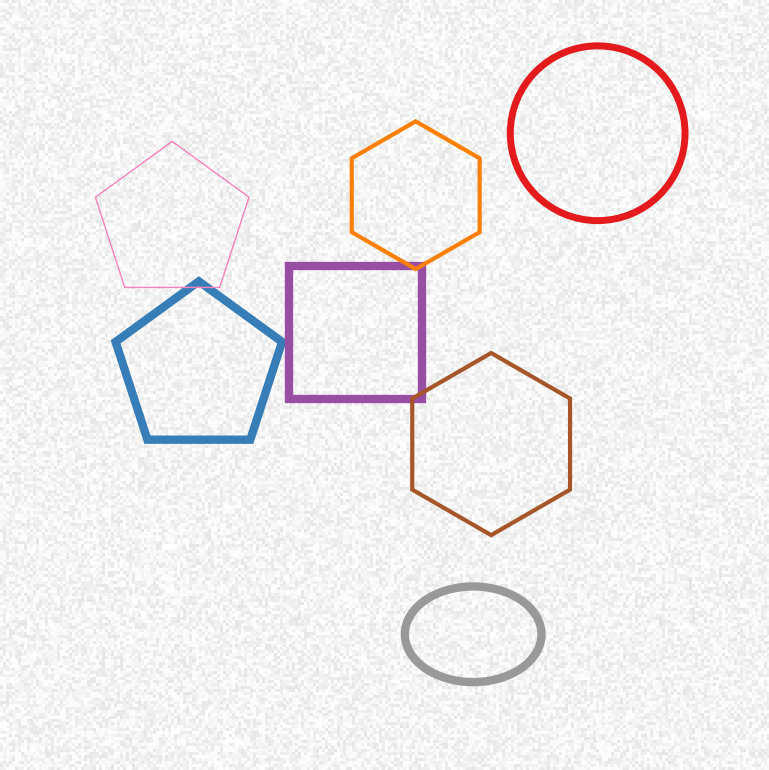[{"shape": "circle", "thickness": 2.5, "radius": 0.57, "center": [0.776, 0.827]}, {"shape": "pentagon", "thickness": 3, "radius": 0.57, "center": [0.258, 0.521]}, {"shape": "square", "thickness": 3, "radius": 0.43, "center": [0.462, 0.568]}, {"shape": "hexagon", "thickness": 1.5, "radius": 0.48, "center": [0.54, 0.746]}, {"shape": "hexagon", "thickness": 1.5, "radius": 0.59, "center": [0.638, 0.423]}, {"shape": "pentagon", "thickness": 0.5, "radius": 0.52, "center": [0.224, 0.712]}, {"shape": "oval", "thickness": 3, "radius": 0.44, "center": [0.615, 0.176]}]